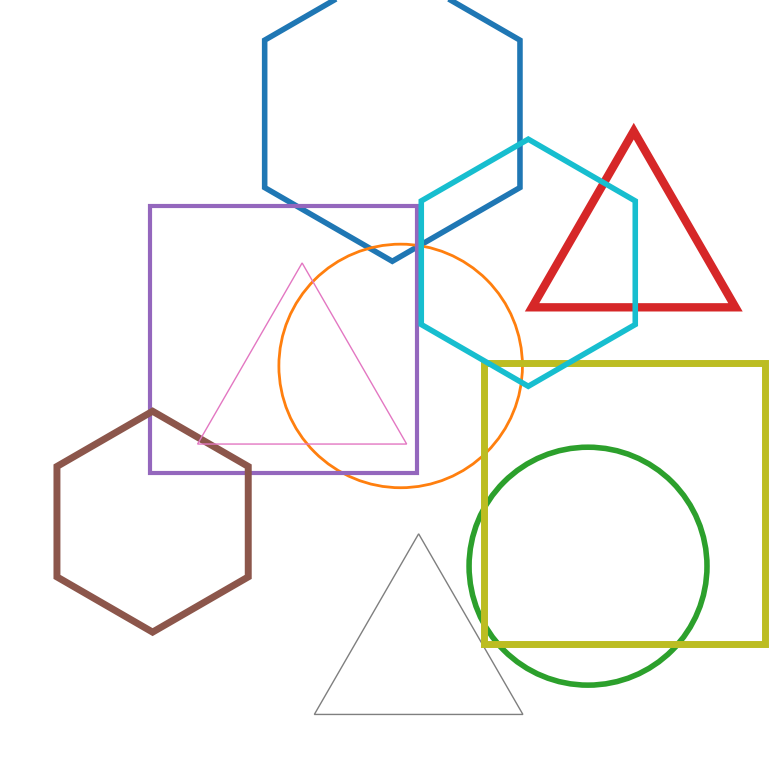[{"shape": "hexagon", "thickness": 2, "radius": 0.96, "center": [0.51, 0.852]}, {"shape": "circle", "thickness": 1, "radius": 0.79, "center": [0.52, 0.525]}, {"shape": "circle", "thickness": 2, "radius": 0.77, "center": [0.764, 0.265]}, {"shape": "triangle", "thickness": 3, "radius": 0.76, "center": [0.823, 0.677]}, {"shape": "square", "thickness": 1.5, "radius": 0.87, "center": [0.368, 0.56]}, {"shape": "hexagon", "thickness": 2.5, "radius": 0.72, "center": [0.198, 0.322]}, {"shape": "triangle", "thickness": 0.5, "radius": 0.78, "center": [0.392, 0.502]}, {"shape": "triangle", "thickness": 0.5, "radius": 0.78, "center": [0.544, 0.15]}, {"shape": "square", "thickness": 2.5, "radius": 0.91, "center": [0.811, 0.346]}, {"shape": "hexagon", "thickness": 2, "radius": 0.8, "center": [0.686, 0.659]}]